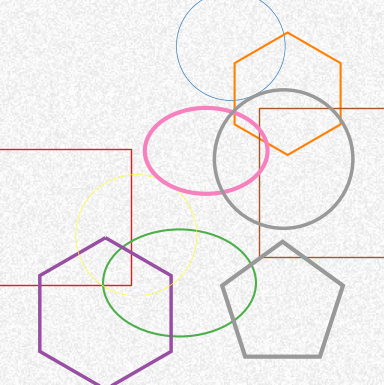[{"shape": "square", "thickness": 1, "radius": 0.88, "center": [0.165, 0.437]}, {"shape": "circle", "thickness": 0.5, "radius": 0.71, "center": [0.599, 0.88]}, {"shape": "oval", "thickness": 1.5, "radius": 0.99, "center": [0.466, 0.265]}, {"shape": "hexagon", "thickness": 2.5, "radius": 0.98, "center": [0.274, 0.186]}, {"shape": "hexagon", "thickness": 1.5, "radius": 0.79, "center": [0.747, 0.756]}, {"shape": "circle", "thickness": 0.5, "radius": 0.79, "center": [0.354, 0.389]}, {"shape": "square", "thickness": 1, "radius": 0.96, "center": [0.864, 0.526]}, {"shape": "oval", "thickness": 3, "radius": 0.8, "center": [0.536, 0.608]}, {"shape": "pentagon", "thickness": 3, "radius": 0.83, "center": [0.734, 0.207]}, {"shape": "circle", "thickness": 2.5, "radius": 0.9, "center": [0.737, 0.587]}]